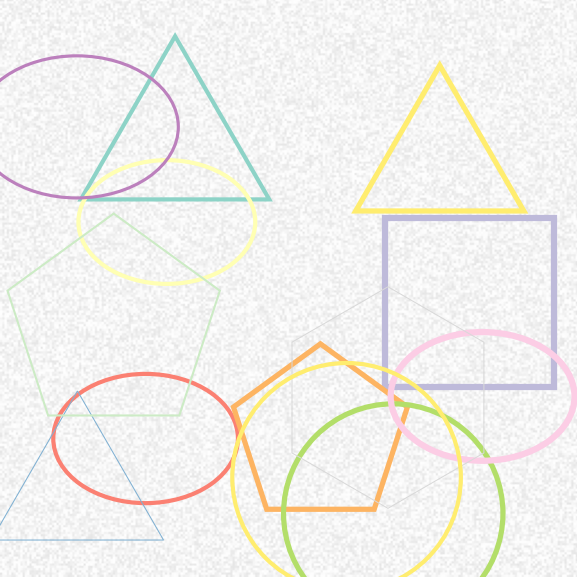[{"shape": "triangle", "thickness": 2, "radius": 0.94, "center": [0.303, 0.748]}, {"shape": "oval", "thickness": 2, "radius": 0.77, "center": [0.289, 0.615]}, {"shape": "square", "thickness": 3, "radius": 0.73, "center": [0.813, 0.476]}, {"shape": "oval", "thickness": 2, "radius": 0.8, "center": [0.252, 0.24]}, {"shape": "triangle", "thickness": 0.5, "radius": 0.86, "center": [0.134, 0.15]}, {"shape": "pentagon", "thickness": 2.5, "radius": 0.79, "center": [0.555, 0.245]}, {"shape": "circle", "thickness": 2.5, "radius": 0.95, "center": [0.681, 0.11]}, {"shape": "oval", "thickness": 3, "radius": 0.8, "center": [0.836, 0.313]}, {"shape": "hexagon", "thickness": 0.5, "radius": 0.96, "center": [0.672, 0.311]}, {"shape": "oval", "thickness": 1.5, "radius": 0.88, "center": [0.133, 0.779]}, {"shape": "pentagon", "thickness": 1, "radius": 0.97, "center": [0.197, 0.436]}, {"shape": "triangle", "thickness": 2.5, "radius": 0.84, "center": [0.761, 0.718]}, {"shape": "circle", "thickness": 2, "radius": 0.99, "center": [0.6, 0.173]}]